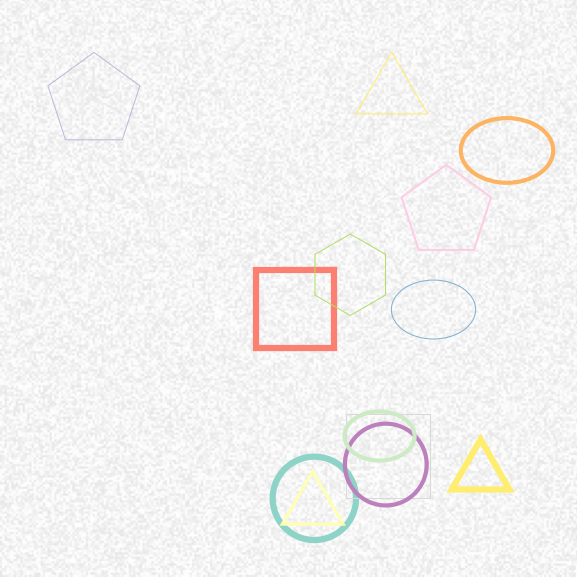[{"shape": "circle", "thickness": 3, "radius": 0.36, "center": [0.544, 0.136]}, {"shape": "triangle", "thickness": 1.5, "radius": 0.3, "center": [0.542, 0.122]}, {"shape": "pentagon", "thickness": 0.5, "radius": 0.42, "center": [0.163, 0.825]}, {"shape": "square", "thickness": 3, "radius": 0.34, "center": [0.51, 0.465]}, {"shape": "oval", "thickness": 0.5, "radius": 0.36, "center": [0.751, 0.463]}, {"shape": "oval", "thickness": 2, "radius": 0.4, "center": [0.878, 0.739]}, {"shape": "hexagon", "thickness": 0.5, "radius": 0.35, "center": [0.606, 0.523]}, {"shape": "pentagon", "thickness": 1, "radius": 0.41, "center": [0.773, 0.632]}, {"shape": "square", "thickness": 0.5, "radius": 0.36, "center": [0.671, 0.21]}, {"shape": "circle", "thickness": 2, "radius": 0.35, "center": [0.668, 0.195]}, {"shape": "oval", "thickness": 2, "radius": 0.3, "center": [0.657, 0.244]}, {"shape": "triangle", "thickness": 0.5, "radius": 0.36, "center": [0.678, 0.837]}, {"shape": "triangle", "thickness": 3, "radius": 0.29, "center": [0.832, 0.18]}]